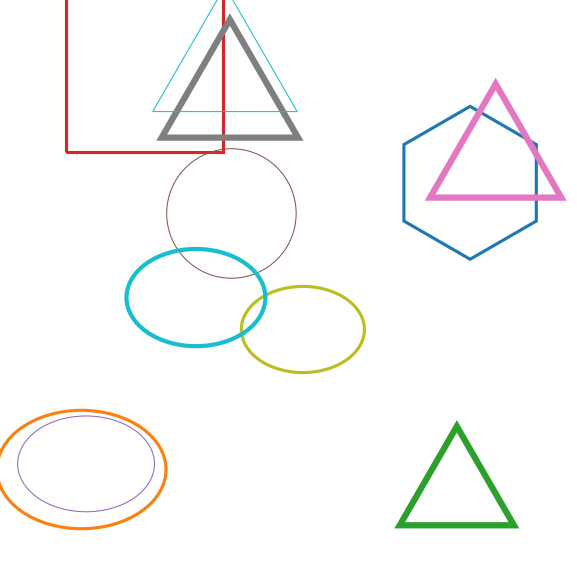[{"shape": "hexagon", "thickness": 1.5, "radius": 0.66, "center": [0.814, 0.683]}, {"shape": "oval", "thickness": 1.5, "radius": 0.73, "center": [0.141, 0.186]}, {"shape": "triangle", "thickness": 3, "radius": 0.57, "center": [0.791, 0.147]}, {"shape": "square", "thickness": 1.5, "radius": 0.68, "center": [0.251, 0.872]}, {"shape": "oval", "thickness": 0.5, "radius": 0.59, "center": [0.149, 0.196]}, {"shape": "circle", "thickness": 0.5, "radius": 0.56, "center": [0.401, 0.629]}, {"shape": "triangle", "thickness": 3, "radius": 0.66, "center": [0.858, 0.723]}, {"shape": "triangle", "thickness": 3, "radius": 0.68, "center": [0.398, 0.829]}, {"shape": "oval", "thickness": 1.5, "radius": 0.53, "center": [0.524, 0.429]}, {"shape": "triangle", "thickness": 0.5, "radius": 0.72, "center": [0.389, 0.878]}, {"shape": "oval", "thickness": 2, "radius": 0.6, "center": [0.339, 0.484]}]